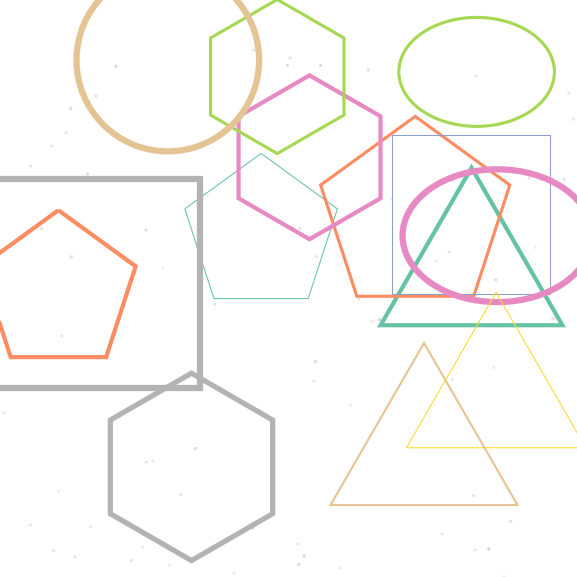[{"shape": "pentagon", "thickness": 0.5, "radius": 0.69, "center": [0.452, 0.595]}, {"shape": "triangle", "thickness": 2, "radius": 0.91, "center": [0.816, 0.527]}, {"shape": "pentagon", "thickness": 2, "radius": 0.7, "center": [0.101, 0.494]}, {"shape": "pentagon", "thickness": 1.5, "radius": 0.86, "center": [0.719, 0.625]}, {"shape": "square", "thickness": 0.5, "radius": 0.69, "center": [0.816, 0.627]}, {"shape": "oval", "thickness": 3, "radius": 0.82, "center": [0.861, 0.591]}, {"shape": "hexagon", "thickness": 2, "radius": 0.71, "center": [0.536, 0.727]}, {"shape": "hexagon", "thickness": 1.5, "radius": 0.67, "center": [0.48, 0.867]}, {"shape": "oval", "thickness": 1.5, "radius": 0.67, "center": [0.825, 0.875]}, {"shape": "triangle", "thickness": 0.5, "radius": 0.9, "center": [0.859, 0.313]}, {"shape": "triangle", "thickness": 1, "radius": 0.94, "center": [0.734, 0.218]}, {"shape": "circle", "thickness": 3, "radius": 0.79, "center": [0.291, 0.895]}, {"shape": "hexagon", "thickness": 2.5, "radius": 0.81, "center": [0.332, 0.191]}, {"shape": "square", "thickness": 3, "radius": 0.91, "center": [0.165, 0.508]}]